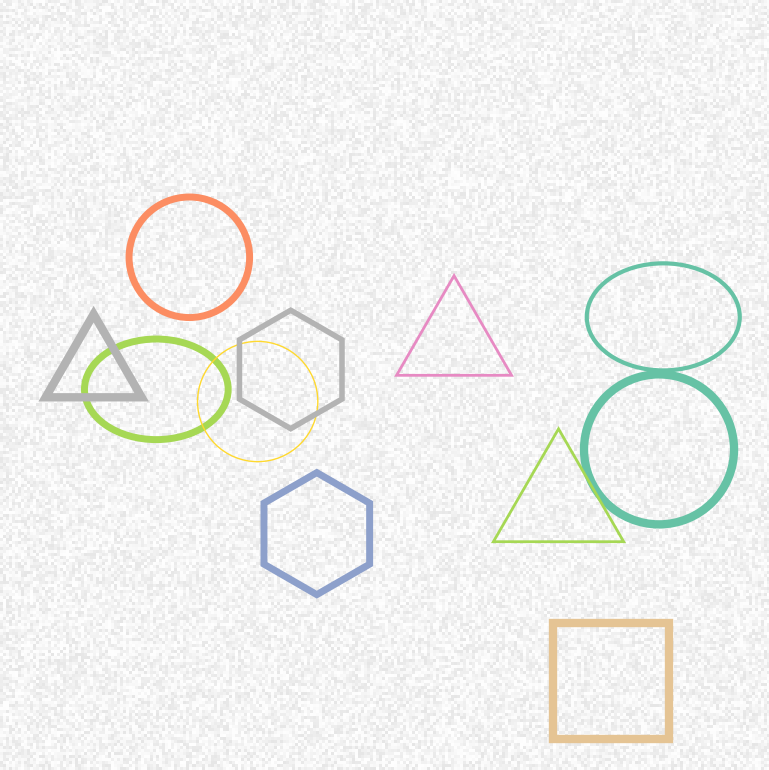[{"shape": "circle", "thickness": 3, "radius": 0.49, "center": [0.856, 0.416]}, {"shape": "oval", "thickness": 1.5, "radius": 0.5, "center": [0.861, 0.588]}, {"shape": "circle", "thickness": 2.5, "radius": 0.39, "center": [0.246, 0.666]}, {"shape": "hexagon", "thickness": 2.5, "radius": 0.4, "center": [0.411, 0.307]}, {"shape": "triangle", "thickness": 1, "radius": 0.43, "center": [0.59, 0.556]}, {"shape": "oval", "thickness": 2.5, "radius": 0.47, "center": [0.203, 0.494]}, {"shape": "triangle", "thickness": 1, "radius": 0.49, "center": [0.725, 0.345]}, {"shape": "circle", "thickness": 0.5, "radius": 0.39, "center": [0.335, 0.479]}, {"shape": "square", "thickness": 3, "radius": 0.38, "center": [0.793, 0.115]}, {"shape": "triangle", "thickness": 3, "radius": 0.36, "center": [0.122, 0.52]}, {"shape": "hexagon", "thickness": 2, "radius": 0.38, "center": [0.378, 0.52]}]